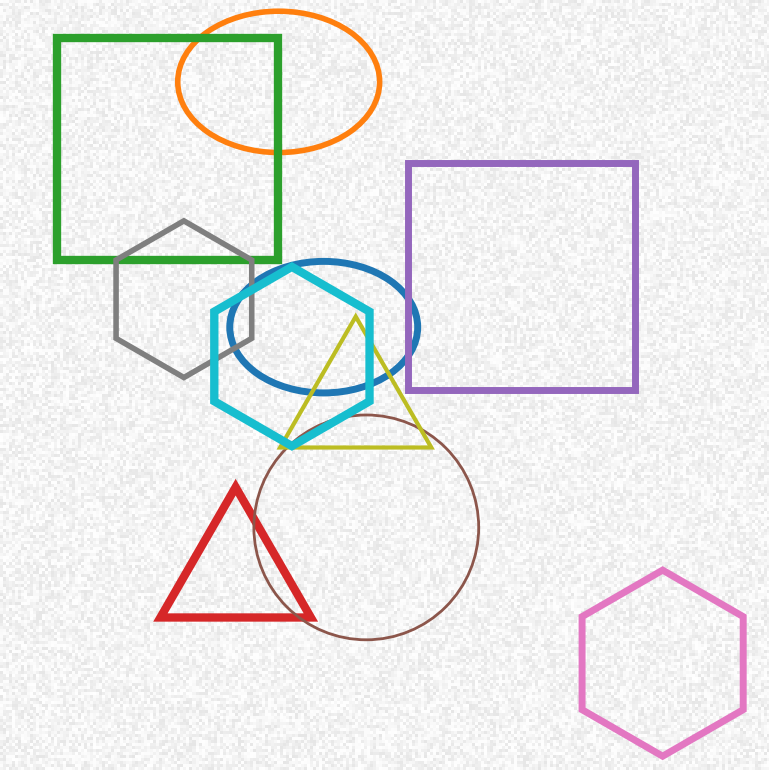[{"shape": "oval", "thickness": 2.5, "radius": 0.61, "center": [0.42, 0.575]}, {"shape": "oval", "thickness": 2, "radius": 0.66, "center": [0.362, 0.894]}, {"shape": "square", "thickness": 3, "radius": 0.72, "center": [0.217, 0.806]}, {"shape": "triangle", "thickness": 3, "radius": 0.56, "center": [0.306, 0.254]}, {"shape": "square", "thickness": 2.5, "radius": 0.74, "center": [0.677, 0.641]}, {"shape": "circle", "thickness": 1, "radius": 0.73, "center": [0.476, 0.315]}, {"shape": "hexagon", "thickness": 2.5, "radius": 0.6, "center": [0.861, 0.139]}, {"shape": "hexagon", "thickness": 2, "radius": 0.51, "center": [0.239, 0.611]}, {"shape": "triangle", "thickness": 1.5, "radius": 0.57, "center": [0.462, 0.475]}, {"shape": "hexagon", "thickness": 3, "radius": 0.58, "center": [0.379, 0.537]}]